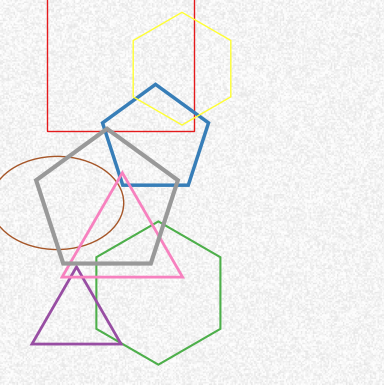[{"shape": "square", "thickness": 1, "radius": 0.96, "center": [0.313, 0.851]}, {"shape": "pentagon", "thickness": 2.5, "radius": 0.72, "center": [0.404, 0.636]}, {"shape": "hexagon", "thickness": 1.5, "radius": 0.93, "center": [0.411, 0.239]}, {"shape": "triangle", "thickness": 2, "radius": 0.67, "center": [0.199, 0.173]}, {"shape": "hexagon", "thickness": 1, "radius": 0.73, "center": [0.473, 0.822]}, {"shape": "oval", "thickness": 1, "radius": 0.86, "center": [0.149, 0.473]}, {"shape": "triangle", "thickness": 2, "radius": 0.9, "center": [0.318, 0.371]}, {"shape": "pentagon", "thickness": 3, "radius": 0.97, "center": [0.278, 0.472]}]